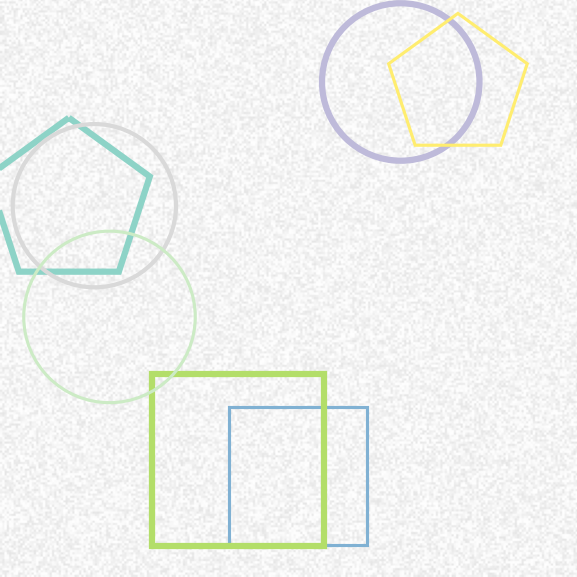[{"shape": "pentagon", "thickness": 3, "radius": 0.74, "center": [0.119, 0.648]}, {"shape": "circle", "thickness": 3, "radius": 0.68, "center": [0.694, 0.857]}, {"shape": "square", "thickness": 1.5, "radius": 0.6, "center": [0.515, 0.175]}, {"shape": "square", "thickness": 3, "radius": 0.75, "center": [0.412, 0.203]}, {"shape": "circle", "thickness": 2, "radius": 0.71, "center": [0.163, 0.643]}, {"shape": "circle", "thickness": 1.5, "radius": 0.74, "center": [0.19, 0.45]}, {"shape": "pentagon", "thickness": 1.5, "radius": 0.63, "center": [0.793, 0.85]}]